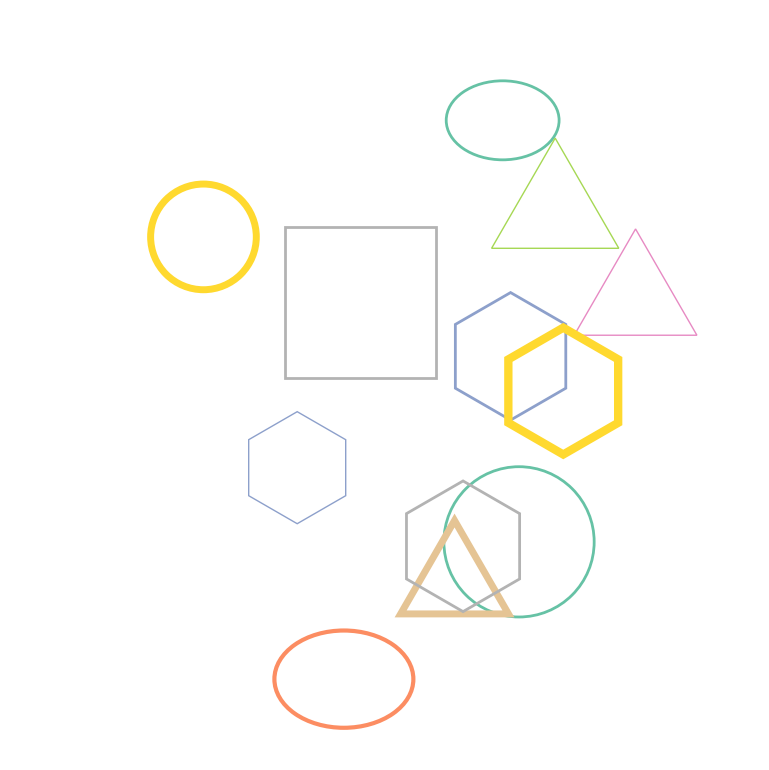[{"shape": "oval", "thickness": 1, "radius": 0.37, "center": [0.653, 0.844]}, {"shape": "circle", "thickness": 1, "radius": 0.49, "center": [0.674, 0.296]}, {"shape": "oval", "thickness": 1.5, "radius": 0.45, "center": [0.447, 0.118]}, {"shape": "hexagon", "thickness": 1, "radius": 0.41, "center": [0.663, 0.537]}, {"shape": "hexagon", "thickness": 0.5, "radius": 0.36, "center": [0.386, 0.393]}, {"shape": "triangle", "thickness": 0.5, "radius": 0.46, "center": [0.825, 0.611]}, {"shape": "triangle", "thickness": 0.5, "radius": 0.48, "center": [0.721, 0.725]}, {"shape": "circle", "thickness": 2.5, "radius": 0.34, "center": [0.264, 0.692]}, {"shape": "hexagon", "thickness": 3, "radius": 0.41, "center": [0.732, 0.492]}, {"shape": "triangle", "thickness": 2.5, "radius": 0.4, "center": [0.59, 0.243]}, {"shape": "square", "thickness": 1, "radius": 0.49, "center": [0.468, 0.607]}, {"shape": "hexagon", "thickness": 1, "radius": 0.42, "center": [0.601, 0.291]}]